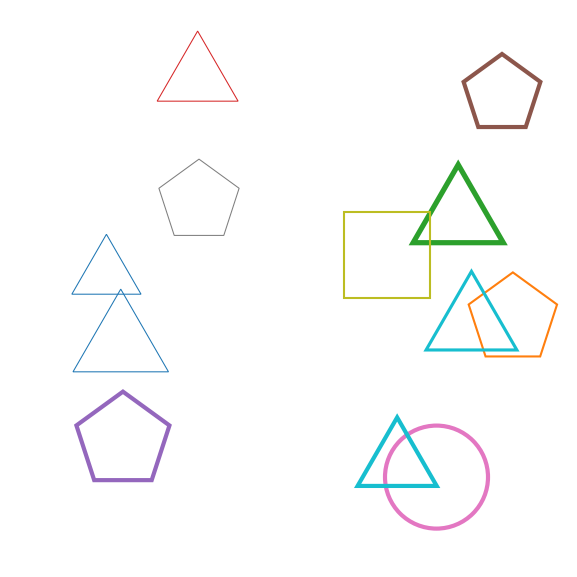[{"shape": "triangle", "thickness": 0.5, "radius": 0.35, "center": [0.184, 0.524]}, {"shape": "triangle", "thickness": 0.5, "radius": 0.48, "center": [0.209, 0.403]}, {"shape": "pentagon", "thickness": 1, "radius": 0.4, "center": [0.888, 0.447]}, {"shape": "triangle", "thickness": 2.5, "radius": 0.45, "center": [0.793, 0.624]}, {"shape": "triangle", "thickness": 0.5, "radius": 0.4, "center": [0.342, 0.864]}, {"shape": "pentagon", "thickness": 2, "radius": 0.42, "center": [0.213, 0.236]}, {"shape": "pentagon", "thickness": 2, "radius": 0.35, "center": [0.869, 0.836]}, {"shape": "circle", "thickness": 2, "radius": 0.45, "center": [0.756, 0.173]}, {"shape": "pentagon", "thickness": 0.5, "radius": 0.37, "center": [0.345, 0.651]}, {"shape": "square", "thickness": 1, "radius": 0.37, "center": [0.67, 0.557]}, {"shape": "triangle", "thickness": 1.5, "radius": 0.45, "center": [0.816, 0.438]}, {"shape": "triangle", "thickness": 2, "radius": 0.4, "center": [0.688, 0.197]}]